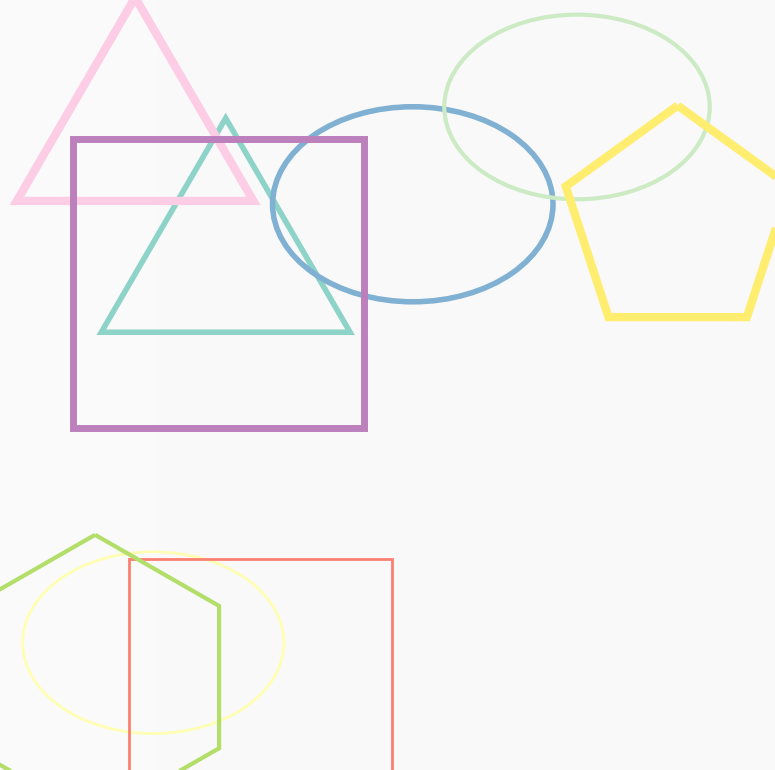[{"shape": "triangle", "thickness": 2, "radius": 0.93, "center": [0.291, 0.661]}, {"shape": "oval", "thickness": 1, "radius": 0.84, "center": [0.198, 0.165]}, {"shape": "square", "thickness": 1, "radius": 0.85, "center": [0.336, 0.103]}, {"shape": "oval", "thickness": 2, "radius": 0.9, "center": [0.533, 0.735]}, {"shape": "hexagon", "thickness": 1.5, "radius": 0.92, "center": [0.123, 0.121]}, {"shape": "triangle", "thickness": 3, "radius": 0.88, "center": [0.174, 0.827]}, {"shape": "square", "thickness": 2.5, "radius": 0.94, "center": [0.282, 0.632]}, {"shape": "oval", "thickness": 1.5, "radius": 0.86, "center": [0.745, 0.861]}, {"shape": "pentagon", "thickness": 3, "radius": 0.76, "center": [0.874, 0.711]}]